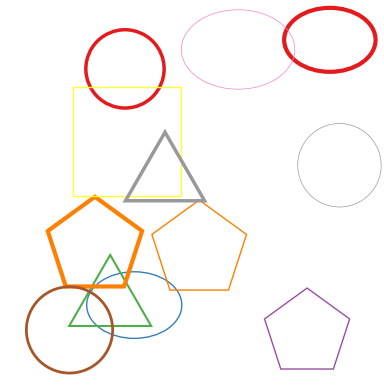[{"shape": "circle", "thickness": 2.5, "radius": 0.51, "center": [0.325, 0.821]}, {"shape": "oval", "thickness": 3, "radius": 0.59, "center": [0.857, 0.897]}, {"shape": "oval", "thickness": 1, "radius": 0.62, "center": [0.349, 0.208]}, {"shape": "triangle", "thickness": 1.5, "radius": 0.61, "center": [0.286, 0.215]}, {"shape": "pentagon", "thickness": 1, "radius": 0.58, "center": [0.798, 0.136]}, {"shape": "pentagon", "thickness": 1, "radius": 0.65, "center": [0.517, 0.351]}, {"shape": "pentagon", "thickness": 3, "radius": 0.64, "center": [0.247, 0.36]}, {"shape": "square", "thickness": 1, "radius": 0.7, "center": [0.331, 0.632]}, {"shape": "circle", "thickness": 2, "radius": 0.56, "center": [0.181, 0.143]}, {"shape": "oval", "thickness": 0.5, "radius": 0.74, "center": [0.618, 0.871]}, {"shape": "circle", "thickness": 0.5, "radius": 0.54, "center": [0.882, 0.571]}, {"shape": "triangle", "thickness": 2.5, "radius": 0.59, "center": [0.429, 0.538]}]